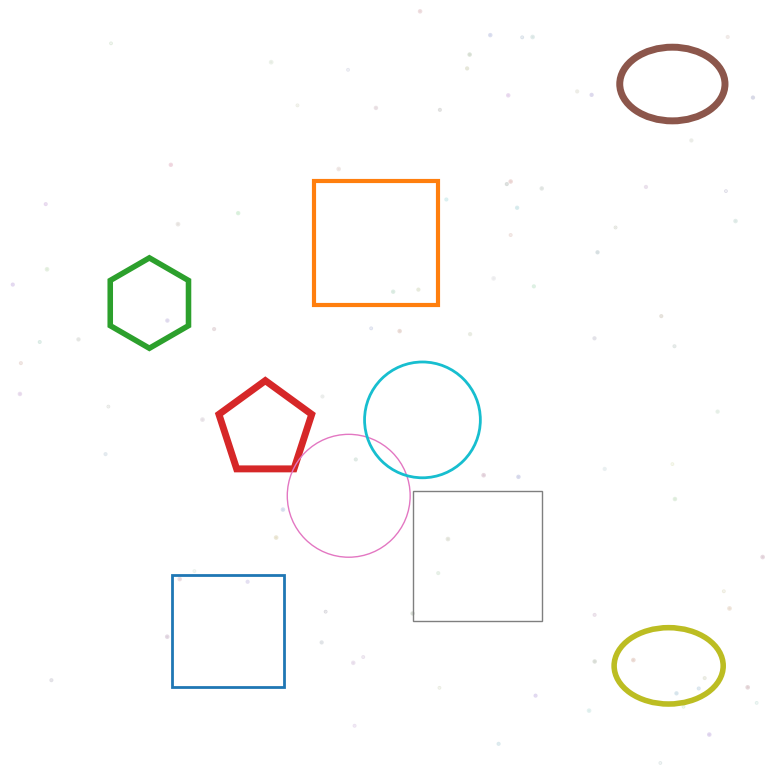[{"shape": "square", "thickness": 1, "radius": 0.36, "center": [0.297, 0.181]}, {"shape": "square", "thickness": 1.5, "radius": 0.4, "center": [0.489, 0.684]}, {"shape": "hexagon", "thickness": 2, "radius": 0.29, "center": [0.194, 0.606]}, {"shape": "pentagon", "thickness": 2.5, "radius": 0.32, "center": [0.345, 0.442]}, {"shape": "oval", "thickness": 2.5, "radius": 0.34, "center": [0.873, 0.891]}, {"shape": "circle", "thickness": 0.5, "radius": 0.4, "center": [0.453, 0.356]}, {"shape": "square", "thickness": 0.5, "radius": 0.42, "center": [0.62, 0.278]}, {"shape": "oval", "thickness": 2, "radius": 0.35, "center": [0.868, 0.135]}, {"shape": "circle", "thickness": 1, "radius": 0.38, "center": [0.549, 0.455]}]